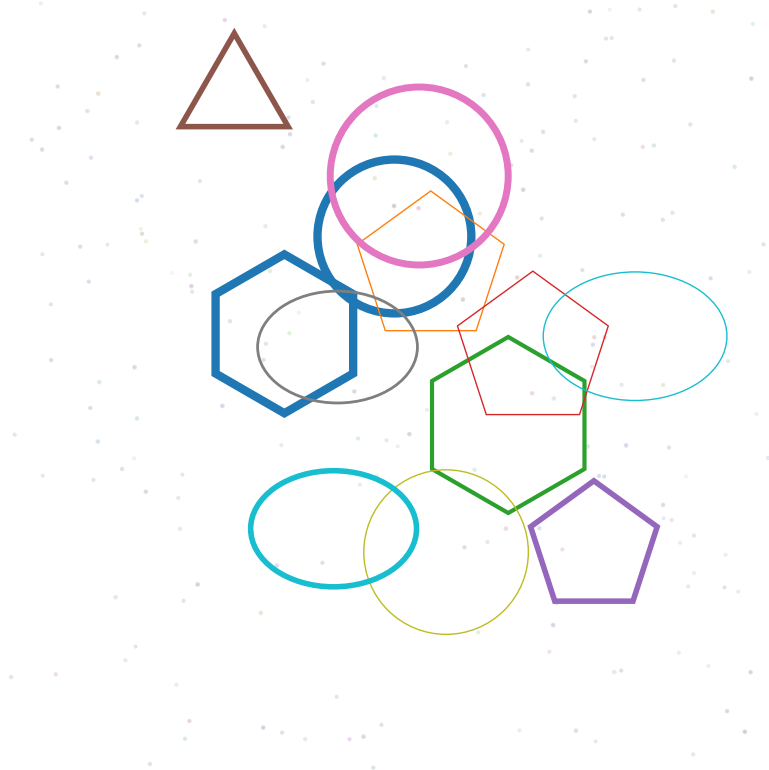[{"shape": "hexagon", "thickness": 3, "radius": 0.52, "center": [0.369, 0.566]}, {"shape": "circle", "thickness": 3, "radius": 0.5, "center": [0.512, 0.693]}, {"shape": "pentagon", "thickness": 0.5, "radius": 0.5, "center": [0.559, 0.652]}, {"shape": "hexagon", "thickness": 1.5, "radius": 0.57, "center": [0.66, 0.448]}, {"shape": "pentagon", "thickness": 0.5, "radius": 0.51, "center": [0.692, 0.545]}, {"shape": "pentagon", "thickness": 2, "radius": 0.43, "center": [0.771, 0.289]}, {"shape": "triangle", "thickness": 2, "radius": 0.4, "center": [0.304, 0.876]}, {"shape": "circle", "thickness": 2.5, "radius": 0.58, "center": [0.544, 0.771]}, {"shape": "oval", "thickness": 1, "radius": 0.52, "center": [0.438, 0.549]}, {"shape": "circle", "thickness": 0.5, "radius": 0.53, "center": [0.579, 0.283]}, {"shape": "oval", "thickness": 0.5, "radius": 0.6, "center": [0.825, 0.563]}, {"shape": "oval", "thickness": 2, "radius": 0.54, "center": [0.433, 0.313]}]